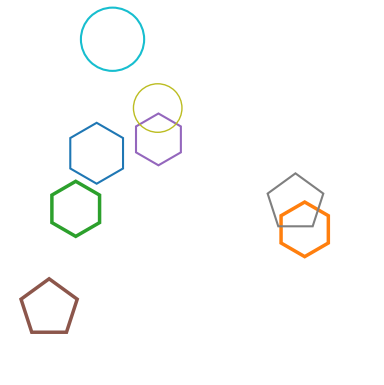[{"shape": "hexagon", "thickness": 1.5, "radius": 0.4, "center": [0.251, 0.602]}, {"shape": "hexagon", "thickness": 2.5, "radius": 0.35, "center": [0.791, 0.404]}, {"shape": "hexagon", "thickness": 2.5, "radius": 0.36, "center": [0.197, 0.458]}, {"shape": "hexagon", "thickness": 1.5, "radius": 0.34, "center": [0.412, 0.638]}, {"shape": "pentagon", "thickness": 2.5, "radius": 0.38, "center": [0.128, 0.199]}, {"shape": "pentagon", "thickness": 1.5, "radius": 0.38, "center": [0.767, 0.474]}, {"shape": "circle", "thickness": 1, "radius": 0.32, "center": [0.41, 0.719]}, {"shape": "circle", "thickness": 1.5, "radius": 0.41, "center": [0.292, 0.898]}]